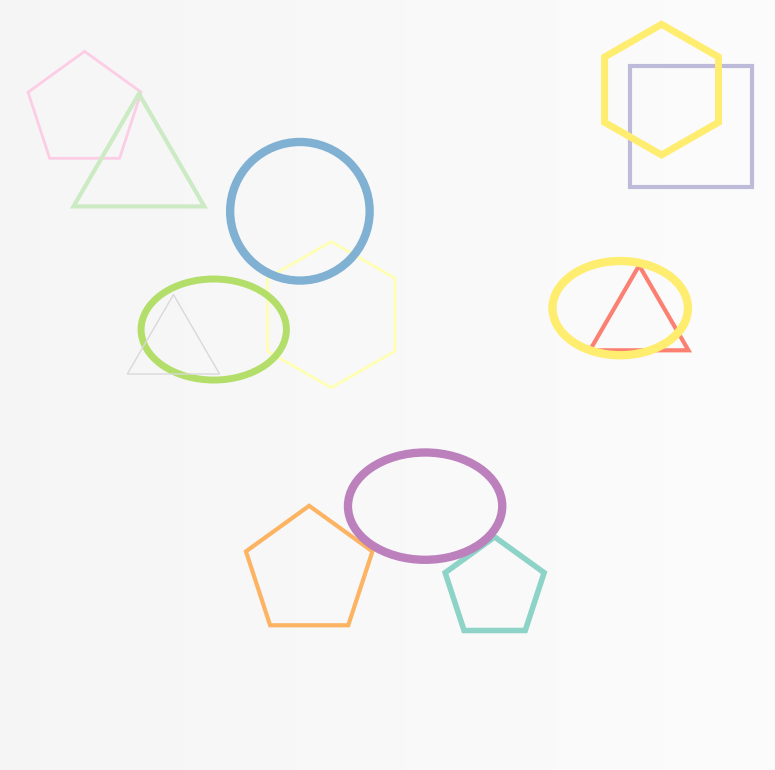[{"shape": "pentagon", "thickness": 2, "radius": 0.34, "center": [0.638, 0.235]}, {"shape": "hexagon", "thickness": 1, "radius": 0.47, "center": [0.427, 0.591]}, {"shape": "square", "thickness": 1.5, "radius": 0.39, "center": [0.891, 0.835]}, {"shape": "triangle", "thickness": 1.5, "radius": 0.37, "center": [0.825, 0.582]}, {"shape": "circle", "thickness": 3, "radius": 0.45, "center": [0.387, 0.726]}, {"shape": "pentagon", "thickness": 1.5, "radius": 0.43, "center": [0.399, 0.257]}, {"shape": "oval", "thickness": 2.5, "radius": 0.47, "center": [0.276, 0.572]}, {"shape": "pentagon", "thickness": 1, "radius": 0.38, "center": [0.109, 0.857]}, {"shape": "triangle", "thickness": 0.5, "radius": 0.34, "center": [0.224, 0.549]}, {"shape": "oval", "thickness": 3, "radius": 0.5, "center": [0.549, 0.343]}, {"shape": "triangle", "thickness": 1.5, "radius": 0.49, "center": [0.179, 0.781]}, {"shape": "oval", "thickness": 3, "radius": 0.44, "center": [0.8, 0.6]}, {"shape": "hexagon", "thickness": 2.5, "radius": 0.42, "center": [0.854, 0.884]}]